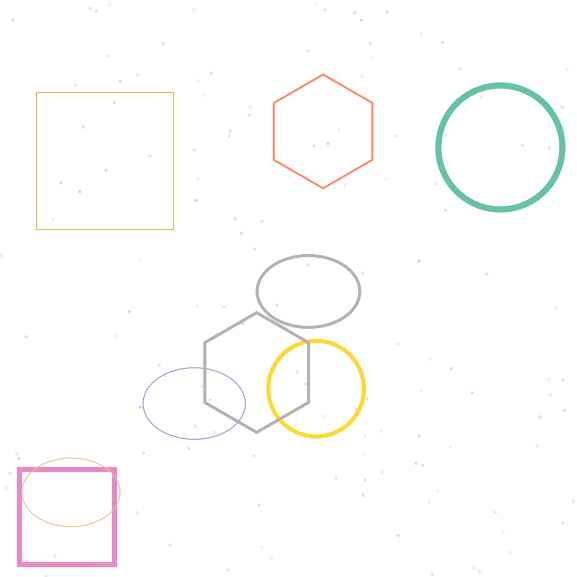[{"shape": "circle", "thickness": 3, "radius": 0.54, "center": [0.866, 0.744]}, {"shape": "hexagon", "thickness": 1, "radius": 0.49, "center": [0.559, 0.772]}, {"shape": "oval", "thickness": 0.5, "radius": 0.44, "center": [0.336, 0.3]}, {"shape": "square", "thickness": 2.5, "radius": 0.41, "center": [0.115, 0.105]}, {"shape": "square", "thickness": 0.5, "radius": 0.59, "center": [0.181, 0.722]}, {"shape": "circle", "thickness": 2, "radius": 0.41, "center": [0.547, 0.326]}, {"shape": "oval", "thickness": 0.5, "radius": 0.42, "center": [0.123, 0.147]}, {"shape": "hexagon", "thickness": 1.5, "radius": 0.52, "center": [0.444, 0.354]}, {"shape": "oval", "thickness": 1.5, "radius": 0.44, "center": [0.534, 0.494]}]